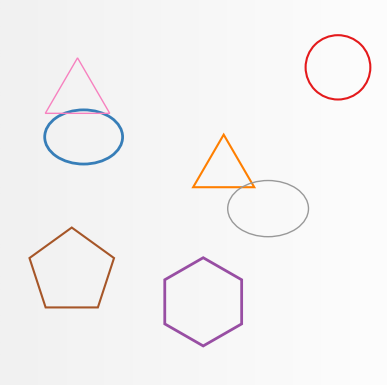[{"shape": "circle", "thickness": 1.5, "radius": 0.42, "center": [0.872, 0.825]}, {"shape": "oval", "thickness": 2, "radius": 0.5, "center": [0.216, 0.644]}, {"shape": "hexagon", "thickness": 2, "radius": 0.57, "center": [0.524, 0.216]}, {"shape": "triangle", "thickness": 1.5, "radius": 0.46, "center": [0.577, 0.559]}, {"shape": "pentagon", "thickness": 1.5, "radius": 0.57, "center": [0.185, 0.294]}, {"shape": "triangle", "thickness": 1, "radius": 0.48, "center": [0.2, 0.754]}, {"shape": "oval", "thickness": 1, "radius": 0.52, "center": [0.692, 0.458]}]